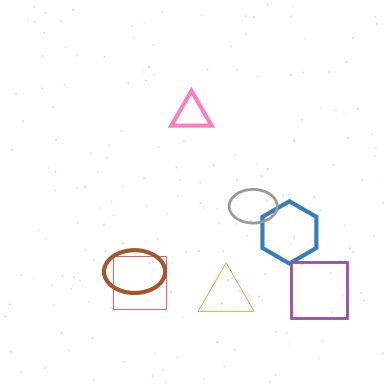[{"shape": "square", "thickness": 0.5, "radius": 0.34, "center": [0.363, 0.265]}, {"shape": "hexagon", "thickness": 3, "radius": 0.4, "center": [0.752, 0.396]}, {"shape": "square", "thickness": 2, "radius": 0.37, "center": [0.829, 0.246]}, {"shape": "triangle", "thickness": 0.5, "radius": 0.42, "center": [0.587, 0.233]}, {"shape": "oval", "thickness": 3, "radius": 0.4, "center": [0.35, 0.295]}, {"shape": "triangle", "thickness": 3, "radius": 0.3, "center": [0.497, 0.704]}, {"shape": "oval", "thickness": 2, "radius": 0.31, "center": [0.658, 0.464]}]